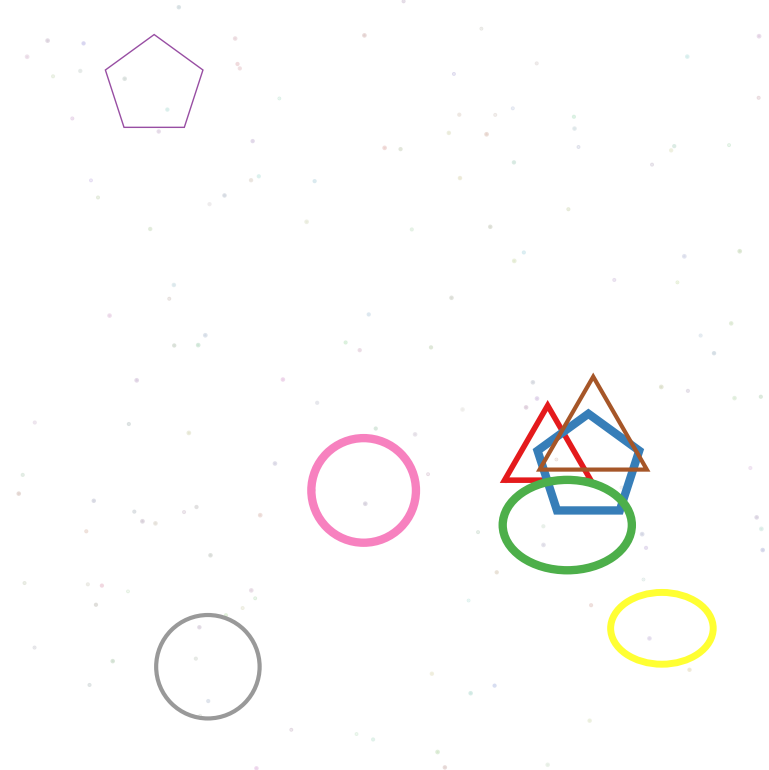[{"shape": "triangle", "thickness": 2, "radius": 0.32, "center": [0.711, 0.409]}, {"shape": "pentagon", "thickness": 3, "radius": 0.35, "center": [0.764, 0.393]}, {"shape": "oval", "thickness": 3, "radius": 0.42, "center": [0.737, 0.318]}, {"shape": "pentagon", "thickness": 0.5, "radius": 0.33, "center": [0.2, 0.889]}, {"shape": "oval", "thickness": 2.5, "radius": 0.33, "center": [0.86, 0.184]}, {"shape": "triangle", "thickness": 1.5, "radius": 0.4, "center": [0.77, 0.43]}, {"shape": "circle", "thickness": 3, "radius": 0.34, "center": [0.472, 0.363]}, {"shape": "circle", "thickness": 1.5, "radius": 0.34, "center": [0.27, 0.134]}]